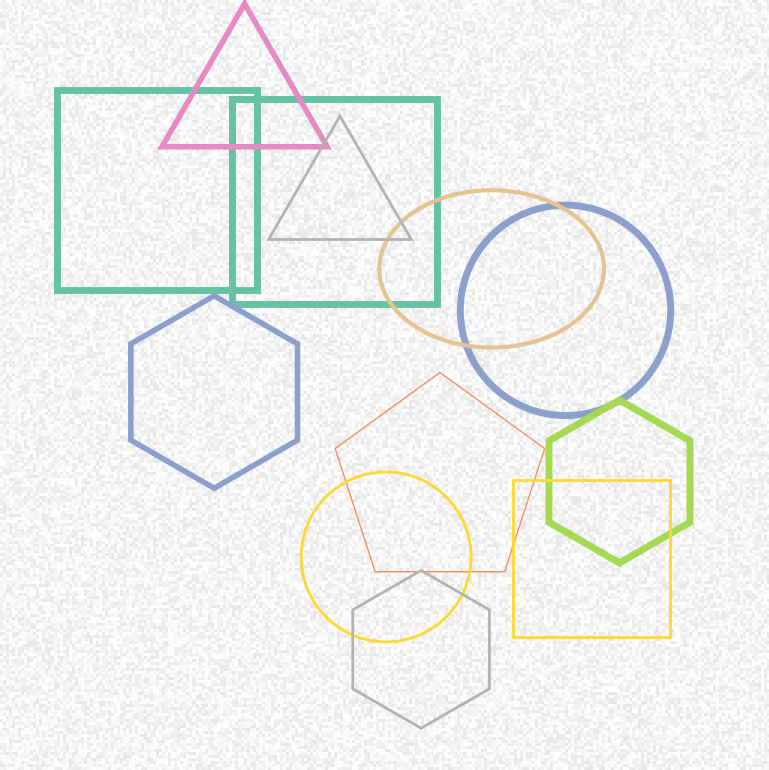[{"shape": "square", "thickness": 2.5, "radius": 0.67, "center": [0.434, 0.739]}, {"shape": "square", "thickness": 2.5, "radius": 0.65, "center": [0.204, 0.753]}, {"shape": "pentagon", "thickness": 0.5, "radius": 0.72, "center": [0.571, 0.373]}, {"shape": "hexagon", "thickness": 2, "radius": 0.62, "center": [0.278, 0.491]}, {"shape": "circle", "thickness": 2.5, "radius": 0.68, "center": [0.734, 0.597]}, {"shape": "triangle", "thickness": 2, "radius": 0.62, "center": [0.318, 0.871]}, {"shape": "hexagon", "thickness": 2.5, "radius": 0.53, "center": [0.805, 0.375]}, {"shape": "circle", "thickness": 1, "radius": 0.55, "center": [0.501, 0.277]}, {"shape": "square", "thickness": 1, "radius": 0.51, "center": [0.768, 0.275]}, {"shape": "oval", "thickness": 1.5, "radius": 0.73, "center": [0.638, 0.651]}, {"shape": "triangle", "thickness": 1, "radius": 0.53, "center": [0.441, 0.742]}, {"shape": "hexagon", "thickness": 1, "radius": 0.51, "center": [0.547, 0.157]}]